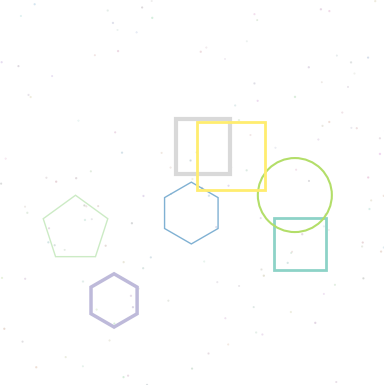[{"shape": "square", "thickness": 2, "radius": 0.34, "center": [0.779, 0.366]}, {"shape": "hexagon", "thickness": 2.5, "radius": 0.35, "center": [0.296, 0.22]}, {"shape": "hexagon", "thickness": 1, "radius": 0.4, "center": [0.497, 0.447]}, {"shape": "circle", "thickness": 1.5, "radius": 0.48, "center": [0.766, 0.493]}, {"shape": "square", "thickness": 3, "radius": 0.35, "center": [0.528, 0.619]}, {"shape": "pentagon", "thickness": 1, "radius": 0.44, "center": [0.196, 0.405]}, {"shape": "square", "thickness": 2, "radius": 0.44, "center": [0.601, 0.595]}]